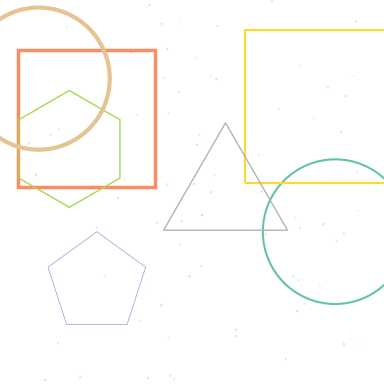[{"shape": "circle", "thickness": 1.5, "radius": 0.94, "center": [0.871, 0.398]}, {"shape": "square", "thickness": 2.5, "radius": 0.89, "center": [0.225, 0.693]}, {"shape": "pentagon", "thickness": 0.5, "radius": 0.67, "center": [0.252, 0.265]}, {"shape": "hexagon", "thickness": 1, "radius": 0.76, "center": [0.18, 0.613]}, {"shape": "square", "thickness": 1.5, "radius": 0.99, "center": [0.836, 0.723]}, {"shape": "circle", "thickness": 3, "radius": 0.92, "center": [0.1, 0.796]}, {"shape": "triangle", "thickness": 1, "radius": 0.93, "center": [0.586, 0.495]}]